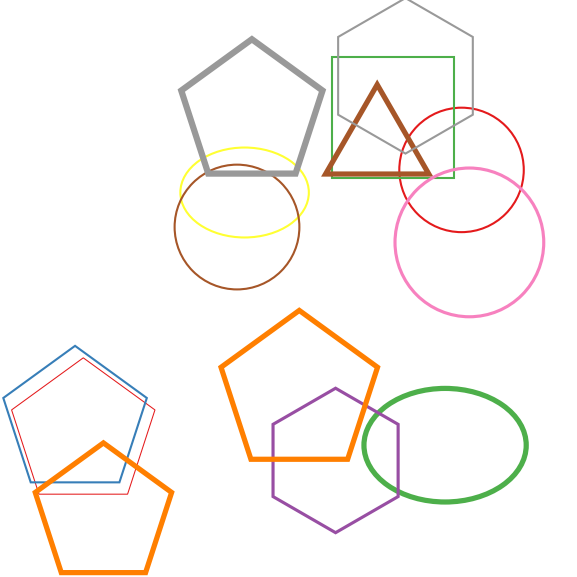[{"shape": "pentagon", "thickness": 0.5, "radius": 0.65, "center": [0.144, 0.249]}, {"shape": "circle", "thickness": 1, "radius": 0.54, "center": [0.799, 0.705]}, {"shape": "pentagon", "thickness": 1, "radius": 0.65, "center": [0.13, 0.27]}, {"shape": "oval", "thickness": 2.5, "radius": 0.7, "center": [0.771, 0.228]}, {"shape": "square", "thickness": 1, "radius": 0.53, "center": [0.681, 0.796]}, {"shape": "hexagon", "thickness": 1.5, "radius": 0.63, "center": [0.581, 0.202]}, {"shape": "pentagon", "thickness": 2.5, "radius": 0.62, "center": [0.179, 0.108]}, {"shape": "pentagon", "thickness": 2.5, "radius": 0.71, "center": [0.518, 0.319]}, {"shape": "oval", "thickness": 1, "radius": 0.56, "center": [0.424, 0.666]}, {"shape": "circle", "thickness": 1, "radius": 0.54, "center": [0.41, 0.606]}, {"shape": "triangle", "thickness": 2.5, "radius": 0.52, "center": [0.653, 0.749]}, {"shape": "circle", "thickness": 1.5, "radius": 0.64, "center": [0.813, 0.579]}, {"shape": "pentagon", "thickness": 3, "radius": 0.64, "center": [0.436, 0.803]}, {"shape": "hexagon", "thickness": 1, "radius": 0.67, "center": [0.702, 0.868]}]